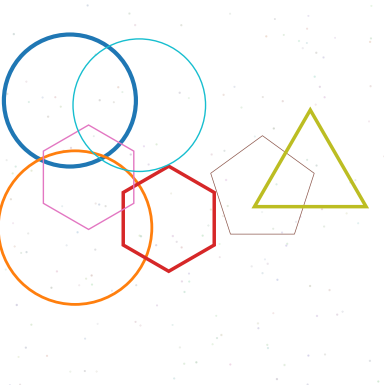[{"shape": "circle", "thickness": 3, "radius": 0.86, "center": [0.182, 0.739]}, {"shape": "circle", "thickness": 2, "radius": 1.0, "center": [0.195, 0.409]}, {"shape": "hexagon", "thickness": 2.5, "radius": 0.68, "center": [0.438, 0.432]}, {"shape": "pentagon", "thickness": 0.5, "radius": 0.71, "center": [0.682, 0.506]}, {"shape": "hexagon", "thickness": 1, "radius": 0.68, "center": [0.23, 0.54]}, {"shape": "triangle", "thickness": 2.5, "radius": 0.84, "center": [0.806, 0.547]}, {"shape": "circle", "thickness": 1, "radius": 0.86, "center": [0.362, 0.727]}]